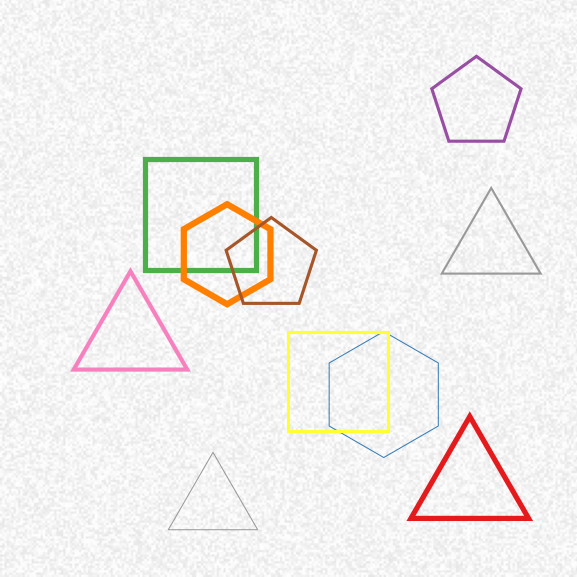[{"shape": "triangle", "thickness": 2.5, "radius": 0.59, "center": [0.813, 0.16]}, {"shape": "hexagon", "thickness": 0.5, "radius": 0.55, "center": [0.664, 0.316]}, {"shape": "square", "thickness": 2.5, "radius": 0.48, "center": [0.348, 0.627]}, {"shape": "pentagon", "thickness": 1.5, "radius": 0.41, "center": [0.825, 0.82]}, {"shape": "hexagon", "thickness": 3, "radius": 0.43, "center": [0.393, 0.559]}, {"shape": "square", "thickness": 1.5, "radius": 0.43, "center": [0.585, 0.338]}, {"shape": "pentagon", "thickness": 1.5, "radius": 0.41, "center": [0.47, 0.54]}, {"shape": "triangle", "thickness": 2, "radius": 0.57, "center": [0.226, 0.416]}, {"shape": "triangle", "thickness": 1, "radius": 0.49, "center": [0.851, 0.575]}, {"shape": "triangle", "thickness": 0.5, "radius": 0.45, "center": [0.369, 0.127]}]